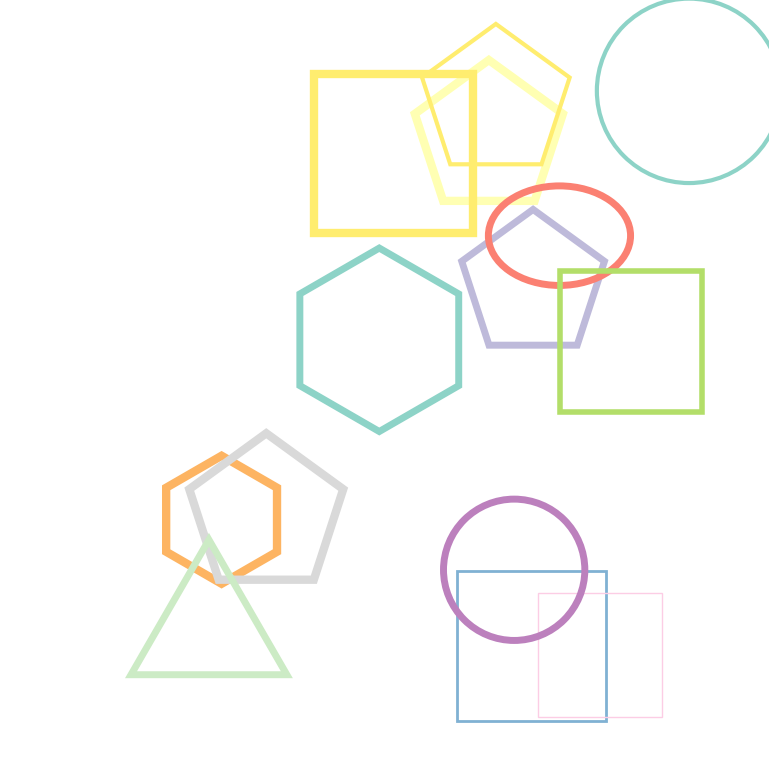[{"shape": "circle", "thickness": 1.5, "radius": 0.6, "center": [0.895, 0.882]}, {"shape": "hexagon", "thickness": 2.5, "radius": 0.6, "center": [0.493, 0.559]}, {"shape": "pentagon", "thickness": 3, "radius": 0.51, "center": [0.635, 0.821]}, {"shape": "pentagon", "thickness": 2.5, "radius": 0.49, "center": [0.692, 0.631]}, {"shape": "oval", "thickness": 2.5, "radius": 0.46, "center": [0.727, 0.694]}, {"shape": "square", "thickness": 1, "radius": 0.48, "center": [0.69, 0.161]}, {"shape": "hexagon", "thickness": 3, "radius": 0.42, "center": [0.288, 0.325]}, {"shape": "square", "thickness": 2, "radius": 0.46, "center": [0.82, 0.556]}, {"shape": "square", "thickness": 0.5, "radius": 0.4, "center": [0.779, 0.15]}, {"shape": "pentagon", "thickness": 3, "radius": 0.53, "center": [0.346, 0.332]}, {"shape": "circle", "thickness": 2.5, "radius": 0.46, "center": [0.668, 0.26]}, {"shape": "triangle", "thickness": 2.5, "radius": 0.58, "center": [0.271, 0.182]}, {"shape": "pentagon", "thickness": 1.5, "radius": 0.5, "center": [0.644, 0.868]}, {"shape": "square", "thickness": 3, "radius": 0.52, "center": [0.511, 0.8]}]